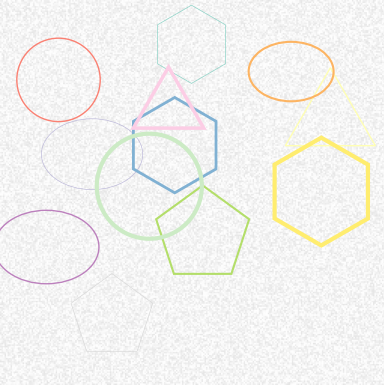[{"shape": "hexagon", "thickness": 0.5, "radius": 0.51, "center": [0.497, 0.885]}, {"shape": "triangle", "thickness": 1, "radius": 0.67, "center": [0.858, 0.689]}, {"shape": "oval", "thickness": 0.5, "radius": 0.66, "center": [0.239, 0.6]}, {"shape": "circle", "thickness": 1, "radius": 0.54, "center": [0.152, 0.793]}, {"shape": "hexagon", "thickness": 2, "radius": 0.62, "center": [0.454, 0.623]}, {"shape": "oval", "thickness": 1.5, "radius": 0.55, "center": [0.756, 0.814]}, {"shape": "pentagon", "thickness": 1.5, "radius": 0.63, "center": [0.526, 0.391]}, {"shape": "triangle", "thickness": 2.5, "radius": 0.53, "center": [0.438, 0.72]}, {"shape": "pentagon", "thickness": 0.5, "radius": 0.56, "center": [0.291, 0.178]}, {"shape": "oval", "thickness": 1, "radius": 0.68, "center": [0.121, 0.358]}, {"shape": "circle", "thickness": 3, "radius": 0.68, "center": [0.388, 0.516]}, {"shape": "hexagon", "thickness": 3, "radius": 0.7, "center": [0.834, 0.502]}]